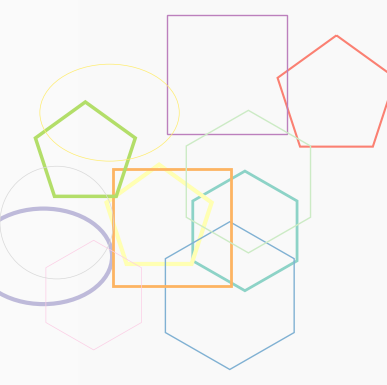[{"shape": "hexagon", "thickness": 2, "radius": 0.78, "center": [0.632, 0.4]}, {"shape": "pentagon", "thickness": 3, "radius": 0.71, "center": [0.41, 0.43]}, {"shape": "oval", "thickness": 3, "radius": 0.89, "center": [0.112, 0.334]}, {"shape": "pentagon", "thickness": 1.5, "radius": 0.8, "center": [0.868, 0.748]}, {"shape": "hexagon", "thickness": 1, "radius": 0.96, "center": [0.593, 0.232]}, {"shape": "square", "thickness": 2, "radius": 0.76, "center": [0.444, 0.41]}, {"shape": "pentagon", "thickness": 2.5, "radius": 0.68, "center": [0.22, 0.6]}, {"shape": "hexagon", "thickness": 0.5, "radius": 0.71, "center": [0.242, 0.233]}, {"shape": "circle", "thickness": 0.5, "radius": 0.73, "center": [0.146, 0.422]}, {"shape": "square", "thickness": 1, "radius": 0.77, "center": [0.586, 0.806]}, {"shape": "hexagon", "thickness": 1, "radius": 0.93, "center": [0.641, 0.528]}, {"shape": "oval", "thickness": 0.5, "radius": 0.9, "center": [0.283, 0.707]}]